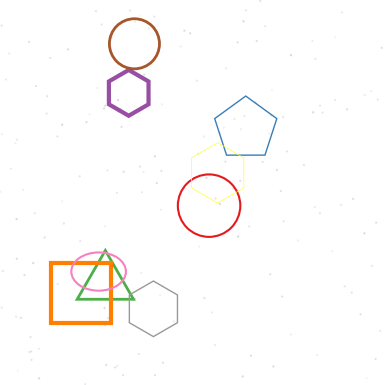[{"shape": "circle", "thickness": 1.5, "radius": 0.41, "center": [0.543, 0.466]}, {"shape": "pentagon", "thickness": 1, "radius": 0.42, "center": [0.638, 0.666]}, {"shape": "triangle", "thickness": 2, "radius": 0.42, "center": [0.274, 0.265]}, {"shape": "hexagon", "thickness": 3, "radius": 0.3, "center": [0.334, 0.759]}, {"shape": "square", "thickness": 3, "radius": 0.39, "center": [0.211, 0.239]}, {"shape": "hexagon", "thickness": 0.5, "radius": 0.39, "center": [0.565, 0.551]}, {"shape": "circle", "thickness": 2, "radius": 0.33, "center": [0.349, 0.886]}, {"shape": "oval", "thickness": 1.5, "radius": 0.35, "center": [0.256, 0.295]}, {"shape": "hexagon", "thickness": 1, "radius": 0.36, "center": [0.398, 0.198]}]